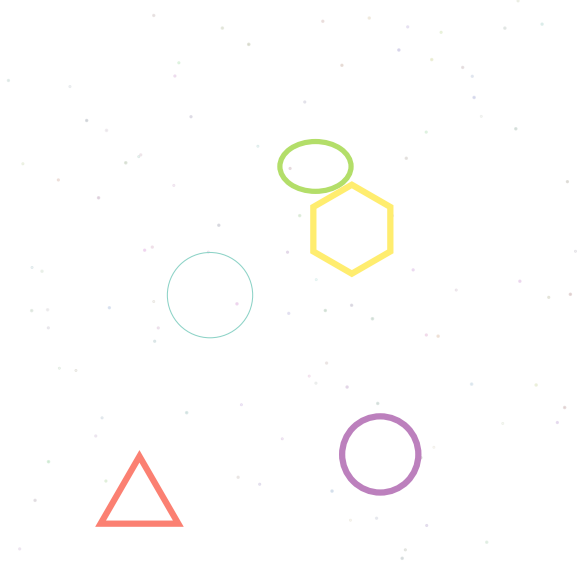[{"shape": "circle", "thickness": 0.5, "radius": 0.37, "center": [0.364, 0.488]}, {"shape": "triangle", "thickness": 3, "radius": 0.39, "center": [0.241, 0.131]}, {"shape": "oval", "thickness": 2.5, "radius": 0.31, "center": [0.546, 0.711]}, {"shape": "circle", "thickness": 3, "radius": 0.33, "center": [0.658, 0.212]}, {"shape": "hexagon", "thickness": 3, "radius": 0.38, "center": [0.609, 0.602]}]